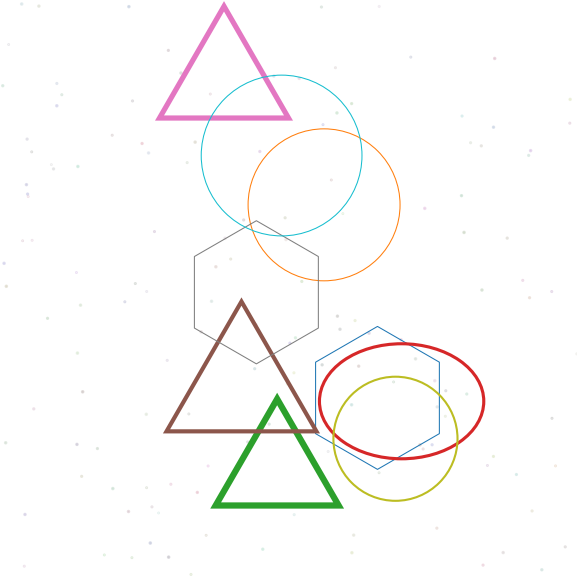[{"shape": "hexagon", "thickness": 0.5, "radius": 0.62, "center": [0.654, 0.31]}, {"shape": "circle", "thickness": 0.5, "radius": 0.66, "center": [0.561, 0.644]}, {"shape": "triangle", "thickness": 3, "radius": 0.61, "center": [0.48, 0.185]}, {"shape": "oval", "thickness": 1.5, "radius": 0.71, "center": [0.695, 0.304]}, {"shape": "triangle", "thickness": 2, "radius": 0.75, "center": [0.418, 0.327]}, {"shape": "triangle", "thickness": 2.5, "radius": 0.64, "center": [0.388, 0.859]}, {"shape": "hexagon", "thickness": 0.5, "radius": 0.62, "center": [0.444, 0.493]}, {"shape": "circle", "thickness": 1, "radius": 0.54, "center": [0.685, 0.239]}, {"shape": "circle", "thickness": 0.5, "radius": 0.7, "center": [0.488, 0.73]}]